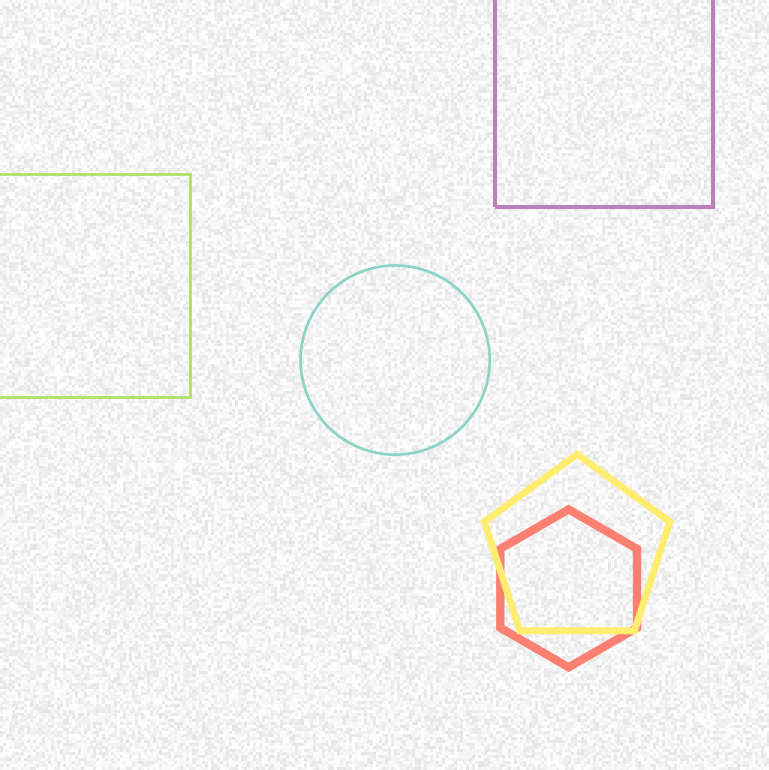[{"shape": "circle", "thickness": 1, "radius": 0.61, "center": [0.513, 0.532]}, {"shape": "hexagon", "thickness": 3, "radius": 0.51, "center": [0.739, 0.236]}, {"shape": "square", "thickness": 1, "radius": 0.72, "center": [0.102, 0.629]}, {"shape": "square", "thickness": 1.5, "radius": 0.71, "center": [0.784, 0.873]}, {"shape": "pentagon", "thickness": 2.5, "radius": 0.63, "center": [0.75, 0.283]}]